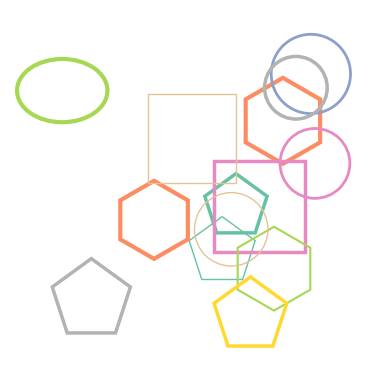[{"shape": "pentagon", "thickness": 2.5, "radius": 0.43, "center": [0.613, 0.464]}, {"shape": "pentagon", "thickness": 1, "radius": 0.45, "center": [0.577, 0.347]}, {"shape": "hexagon", "thickness": 3, "radius": 0.56, "center": [0.735, 0.686]}, {"shape": "hexagon", "thickness": 3, "radius": 0.51, "center": [0.4, 0.429]}, {"shape": "circle", "thickness": 2, "radius": 0.51, "center": [0.807, 0.808]}, {"shape": "square", "thickness": 2.5, "radius": 0.59, "center": [0.674, 0.463]}, {"shape": "circle", "thickness": 2, "radius": 0.45, "center": [0.818, 0.576]}, {"shape": "oval", "thickness": 3, "radius": 0.59, "center": [0.162, 0.765]}, {"shape": "hexagon", "thickness": 1.5, "radius": 0.54, "center": [0.712, 0.302]}, {"shape": "pentagon", "thickness": 2.5, "radius": 0.5, "center": [0.65, 0.181]}, {"shape": "square", "thickness": 1, "radius": 0.57, "center": [0.499, 0.64]}, {"shape": "circle", "thickness": 1, "radius": 0.48, "center": [0.601, 0.404]}, {"shape": "circle", "thickness": 2.5, "radius": 0.41, "center": [0.769, 0.772]}, {"shape": "pentagon", "thickness": 2.5, "radius": 0.53, "center": [0.237, 0.222]}]